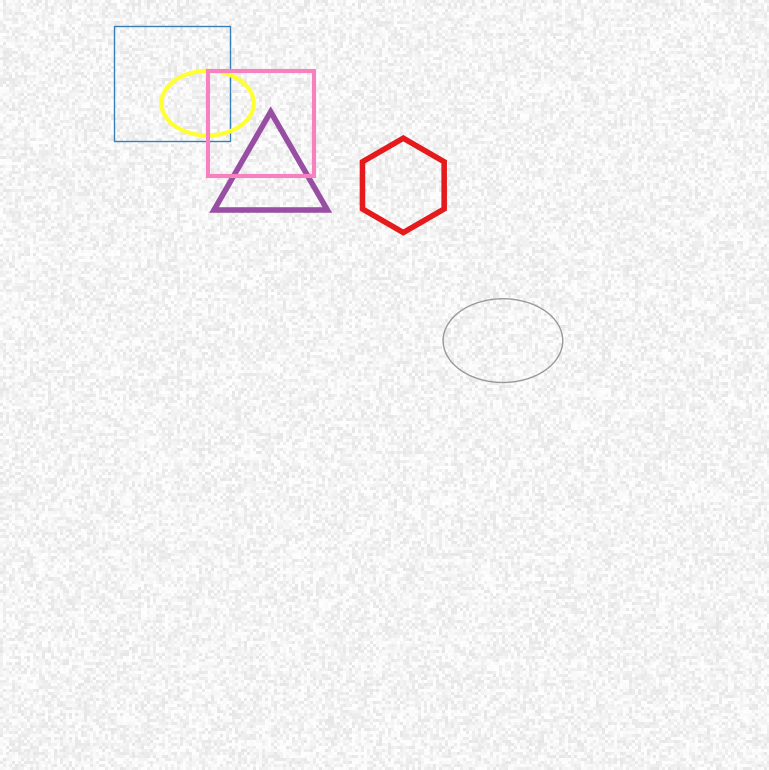[{"shape": "hexagon", "thickness": 2, "radius": 0.31, "center": [0.524, 0.759]}, {"shape": "square", "thickness": 0.5, "radius": 0.37, "center": [0.223, 0.891]}, {"shape": "triangle", "thickness": 2, "radius": 0.43, "center": [0.352, 0.77]}, {"shape": "oval", "thickness": 1.5, "radius": 0.3, "center": [0.27, 0.866]}, {"shape": "square", "thickness": 1.5, "radius": 0.34, "center": [0.339, 0.839]}, {"shape": "oval", "thickness": 0.5, "radius": 0.39, "center": [0.653, 0.558]}]